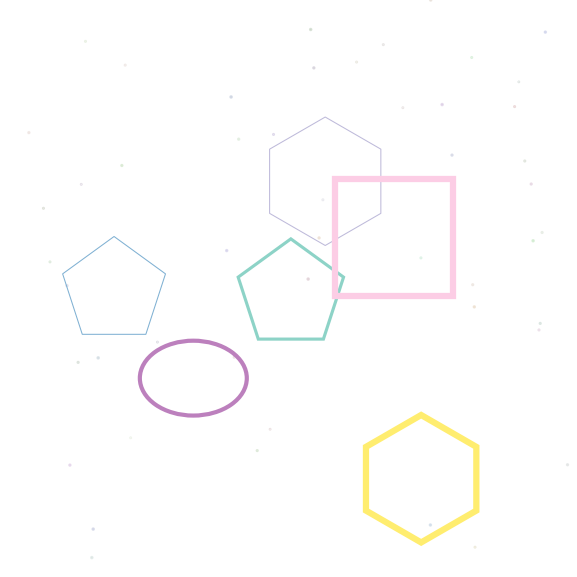[{"shape": "pentagon", "thickness": 1.5, "radius": 0.48, "center": [0.504, 0.49]}, {"shape": "hexagon", "thickness": 0.5, "radius": 0.56, "center": [0.563, 0.685]}, {"shape": "pentagon", "thickness": 0.5, "radius": 0.47, "center": [0.198, 0.496]}, {"shape": "square", "thickness": 3, "radius": 0.51, "center": [0.682, 0.588]}, {"shape": "oval", "thickness": 2, "radius": 0.46, "center": [0.335, 0.344]}, {"shape": "hexagon", "thickness": 3, "radius": 0.55, "center": [0.729, 0.17]}]